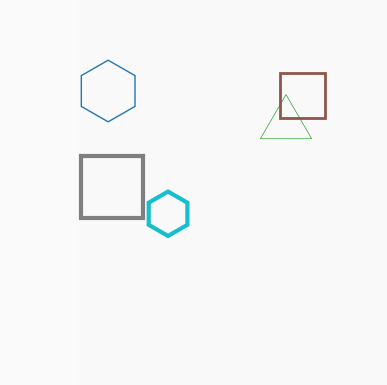[{"shape": "hexagon", "thickness": 1, "radius": 0.4, "center": [0.279, 0.764]}, {"shape": "triangle", "thickness": 0.5, "radius": 0.38, "center": [0.738, 0.678]}, {"shape": "square", "thickness": 2, "radius": 0.29, "center": [0.78, 0.752]}, {"shape": "square", "thickness": 3, "radius": 0.4, "center": [0.289, 0.514]}, {"shape": "hexagon", "thickness": 3, "radius": 0.29, "center": [0.434, 0.445]}]